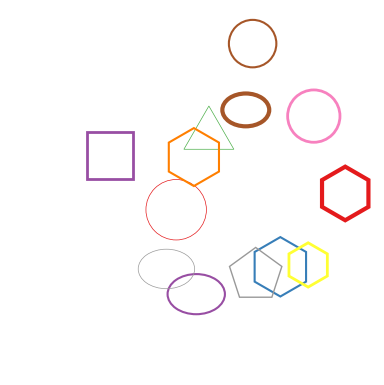[{"shape": "hexagon", "thickness": 3, "radius": 0.35, "center": [0.897, 0.498]}, {"shape": "circle", "thickness": 0.5, "radius": 0.39, "center": [0.458, 0.455]}, {"shape": "hexagon", "thickness": 1.5, "radius": 0.39, "center": [0.728, 0.307]}, {"shape": "triangle", "thickness": 0.5, "radius": 0.37, "center": [0.543, 0.65]}, {"shape": "oval", "thickness": 1.5, "radius": 0.37, "center": [0.51, 0.236]}, {"shape": "square", "thickness": 2, "radius": 0.3, "center": [0.286, 0.596]}, {"shape": "hexagon", "thickness": 1.5, "radius": 0.38, "center": [0.504, 0.592]}, {"shape": "hexagon", "thickness": 2, "radius": 0.29, "center": [0.8, 0.312]}, {"shape": "circle", "thickness": 1.5, "radius": 0.31, "center": [0.656, 0.887]}, {"shape": "oval", "thickness": 3, "radius": 0.3, "center": [0.638, 0.715]}, {"shape": "circle", "thickness": 2, "radius": 0.34, "center": [0.815, 0.698]}, {"shape": "pentagon", "thickness": 1, "radius": 0.36, "center": [0.664, 0.286]}, {"shape": "oval", "thickness": 0.5, "radius": 0.37, "center": [0.432, 0.301]}]